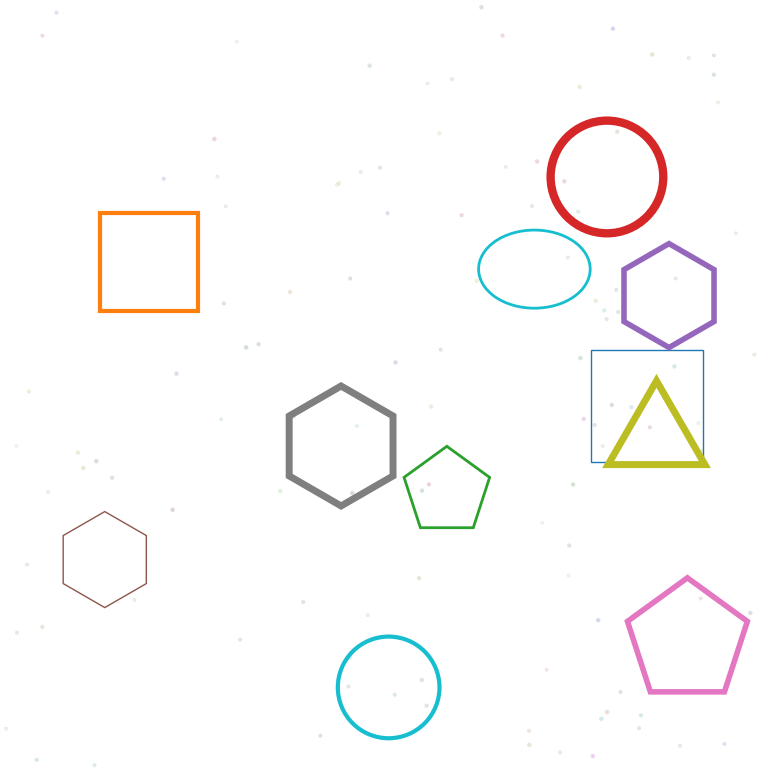[{"shape": "square", "thickness": 0.5, "radius": 0.36, "center": [0.841, 0.473]}, {"shape": "square", "thickness": 1.5, "radius": 0.32, "center": [0.194, 0.66]}, {"shape": "pentagon", "thickness": 1, "radius": 0.29, "center": [0.58, 0.362]}, {"shape": "circle", "thickness": 3, "radius": 0.37, "center": [0.788, 0.77]}, {"shape": "hexagon", "thickness": 2, "radius": 0.34, "center": [0.869, 0.616]}, {"shape": "hexagon", "thickness": 0.5, "radius": 0.31, "center": [0.136, 0.273]}, {"shape": "pentagon", "thickness": 2, "radius": 0.41, "center": [0.893, 0.168]}, {"shape": "hexagon", "thickness": 2.5, "radius": 0.39, "center": [0.443, 0.421]}, {"shape": "triangle", "thickness": 2.5, "radius": 0.36, "center": [0.853, 0.433]}, {"shape": "oval", "thickness": 1, "radius": 0.36, "center": [0.694, 0.65]}, {"shape": "circle", "thickness": 1.5, "radius": 0.33, "center": [0.505, 0.107]}]